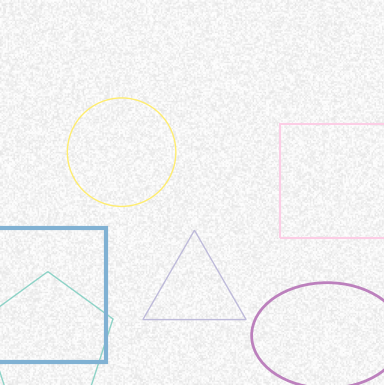[{"shape": "pentagon", "thickness": 1, "radius": 0.89, "center": [0.124, 0.117]}, {"shape": "triangle", "thickness": 1, "radius": 0.77, "center": [0.505, 0.247]}, {"shape": "square", "thickness": 3, "radius": 0.87, "center": [0.101, 0.234]}, {"shape": "square", "thickness": 1.5, "radius": 0.74, "center": [0.875, 0.53]}, {"shape": "oval", "thickness": 2, "radius": 0.98, "center": [0.85, 0.129]}, {"shape": "circle", "thickness": 1, "radius": 0.7, "center": [0.316, 0.605]}]